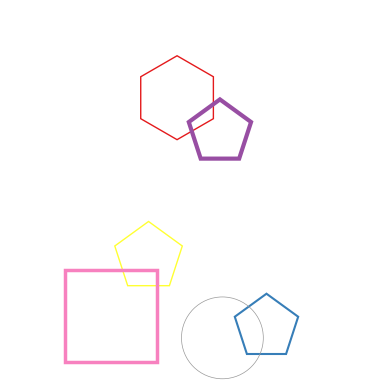[{"shape": "hexagon", "thickness": 1, "radius": 0.54, "center": [0.46, 0.746]}, {"shape": "pentagon", "thickness": 1.5, "radius": 0.43, "center": [0.692, 0.151]}, {"shape": "pentagon", "thickness": 3, "radius": 0.43, "center": [0.571, 0.657]}, {"shape": "pentagon", "thickness": 1, "radius": 0.46, "center": [0.386, 0.333]}, {"shape": "square", "thickness": 2.5, "radius": 0.6, "center": [0.289, 0.178]}, {"shape": "circle", "thickness": 0.5, "radius": 0.53, "center": [0.578, 0.122]}]